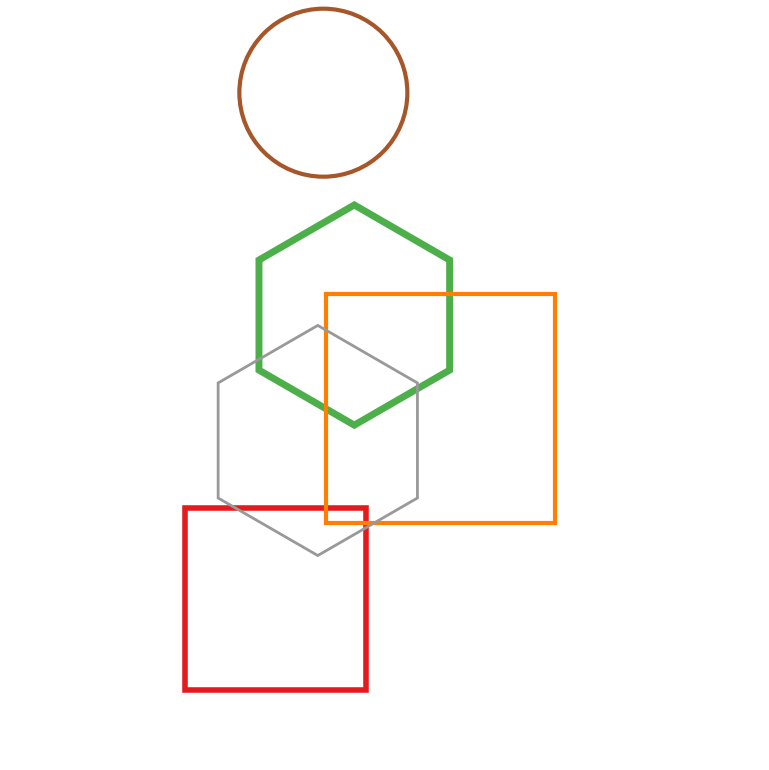[{"shape": "square", "thickness": 2, "radius": 0.59, "center": [0.358, 0.222]}, {"shape": "hexagon", "thickness": 2.5, "radius": 0.71, "center": [0.46, 0.591]}, {"shape": "square", "thickness": 1.5, "radius": 0.74, "center": [0.572, 0.47]}, {"shape": "circle", "thickness": 1.5, "radius": 0.55, "center": [0.42, 0.88]}, {"shape": "hexagon", "thickness": 1, "radius": 0.75, "center": [0.413, 0.428]}]